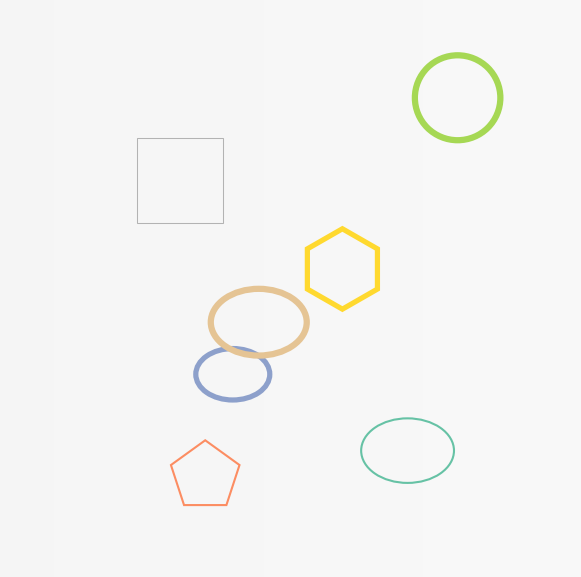[{"shape": "oval", "thickness": 1, "radius": 0.4, "center": [0.701, 0.219]}, {"shape": "pentagon", "thickness": 1, "radius": 0.31, "center": [0.353, 0.175]}, {"shape": "oval", "thickness": 2.5, "radius": 0.32, "center": [0.4, 0.351]}, {"shape": "circle", "thickness": 3, "radius": 0.37, "center": [0.787, 0.83]}, {"shape": "hexagon", "thickness": 2.5, "radius": 0.35, "center": [0.589, 0.533]}, {"shape": "oval", "thickness": 3, "radius": 0.41, "center": [0.445, 0.441]}, {"shape": "square", "thickness": 0.5, "radius": 0.37, "center": [0.31, 0.686]}]